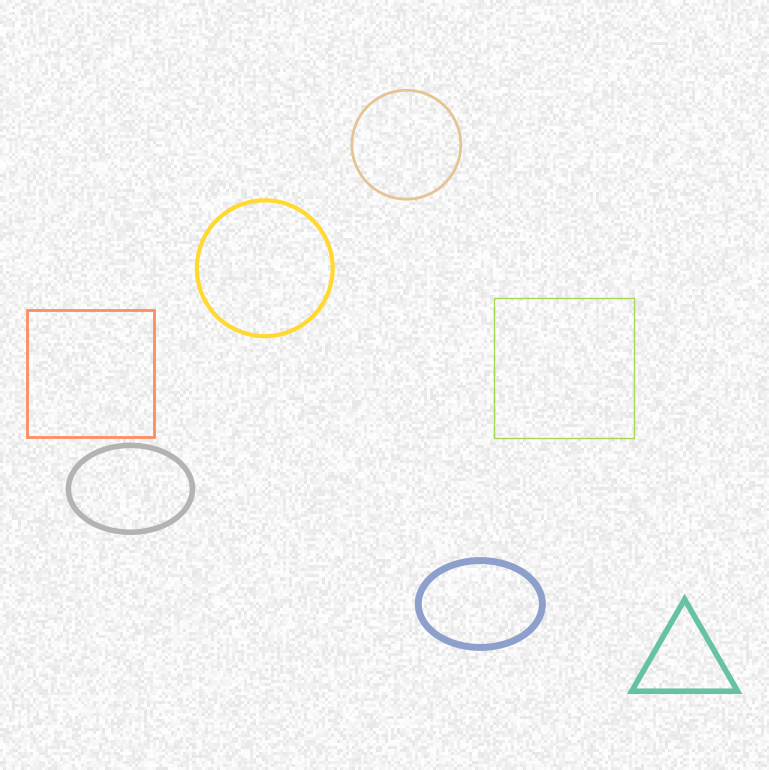[{"shape": "triangle", "thickness": 2, "radius": 0.4, "center": [0.889, 0.142]}, {"shape": "square", "thickness": 1, "radius": 0.41, "center": [0.118, 0.515]}, {"shape": "oval", "thickness": 2.5, "radius": 0.4, "center": [0.624, 0.216]}, {"shape": "square", "thickness": 0.5, "radius": 0.45, "center": [0.733, 0.522]}, {"shape": "circle", "thickness": 1.5, "radius": 0.44, "center": [0.344, 0.652]}, {"shape": "circle", "thickness": 1, "radius": 0.35, "center": [0.528, 0.812]}, {"shape": "oval", "thickness": 2, "radius": 0.4, "center": [0.169, 0.365]}]